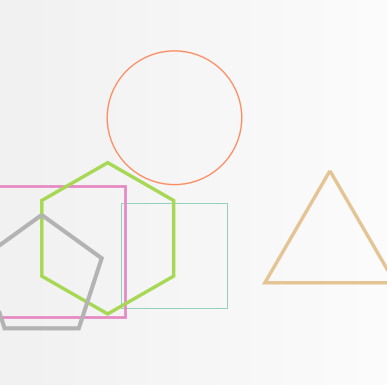[{"shape": "square", "thickness": 0.5, "radius": 0.68, "center": [0.449, 0.336]}, {"shape": "circle", "thickness": 1, "radius": 0.87, "center": [0.45, 0.694]}, {"shape": "square", "thickness": 2, "radius": 0.85, "center": [0.152, 0.346]}, {"shape": "hexagon", "thickness": 2.5, "radius": 0.98, "center": [0.278, 0.381]}, {"shape": "triangle", "thickness": 2.5, "radius": 0.97, "center": [0.851, 0.363]}, {"shape": "pentagon", "thickness": 3, "radius": 0.81, "center": [0.108, 0.279]}]